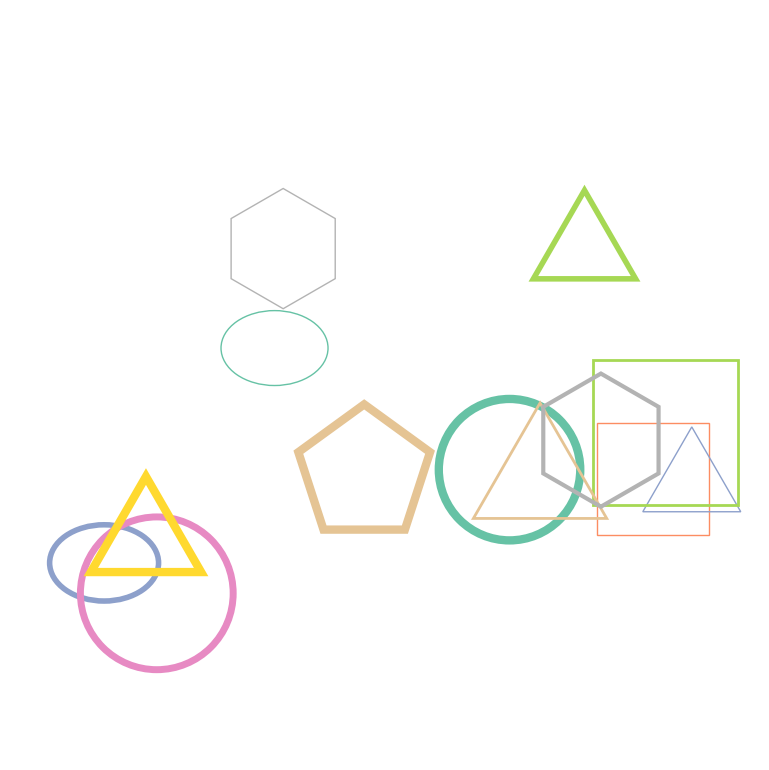[{"shape": "oval", "thickness": 0.5, "radius": 0.35, "center": [0.357, 0.548]}, {"shape": "circle", "thickness": 3, "radius": 0.46, "center": [0.662, 0.39]}, {"shape": "square", "thickness": 0.5, "radius": 0.36, "center": [0.848, 0.378]}, {"shape": "triangle", "thickness": 0.5, "radius": 0.37, "center": [0.898, 0.372]}, {"shape": "oval", "thickness": 2, "radius": 0.35, "center": [0.135, 0.269]}, {"shape": "circle", "thickness": 2.5, "radius": 0.5, "center": [0.204, 0.229]}, {"shape": "triangle", "thickness": 2, "radius": 0.38, "center": [0.759, 0.676]}, {"shape": "square", "thickness": 1, "radius": 0.47, "center": [0.864, 0.438]}, {"shape": "triangle", "thickness": 3, "radius": 0.41, "center": [0.19, 0.298]}, {"shape": "triangle", "thickness": 1, "radius": 0.5, "center": [0.701, 0.377]}, {"shape": "pentagon", "thickness": 3, "radius": 0.45, "center": [0.473, 0.385]}, {"shape": "hexagon", "thickness": 0.5, "radius": 0.39, "center": [0.368, 0.677]}, {"shape": "hexagon", "thickness": 1.5, "radius": 0.43, "center": [0.78, 0.428]}]